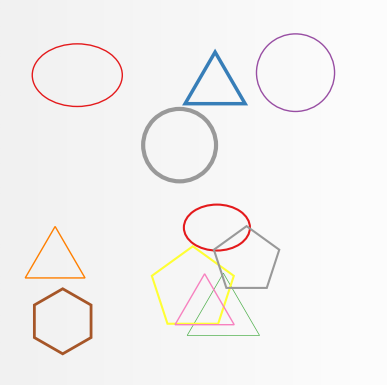[{"shape": "oval", "thickness": 1.5, "radius": 0.43, "center": [0.56, 0.409]}, {"shape": "oval", "thickness": 1, "radius": 0.58, "center": [0.199, 0.805]}, {"shape": "triangle", "thickness": 2.5, "radius": 0.45, "center": [0.555, 0.775]}, {"shape": "triangle", "thickness": 0.5, "radius": 0.54, "center": [0.576, 0.183]}, {"shape": "circle", "thickness": 1, "radius": 0.5, "center": [0.763, 0.811]}, {"shape": "triangle", "thickness": 1, "radius": 0.45, "center": [0.142, 0.323]}, {"shape": "pentagon", "thickness": 1.5, "radius": 0.56, "center": [0.498, 0.249]}, {"shape": "hexagon", "thickness": 2, "radius": 0.42, "center": [0.162, 0.165]}, {"shape": "triangle", "thickness": 1, "radius": 0.44, "center": [0.528, 0.201]}, {"shape": "pentagon", "thickness": 1.5, "radius": 0.44, "center": [0.636, 0.324]}, {"shape": "circle", "thickness": 3, "radius": 0.47, "center": [0.463, 0.623]}]